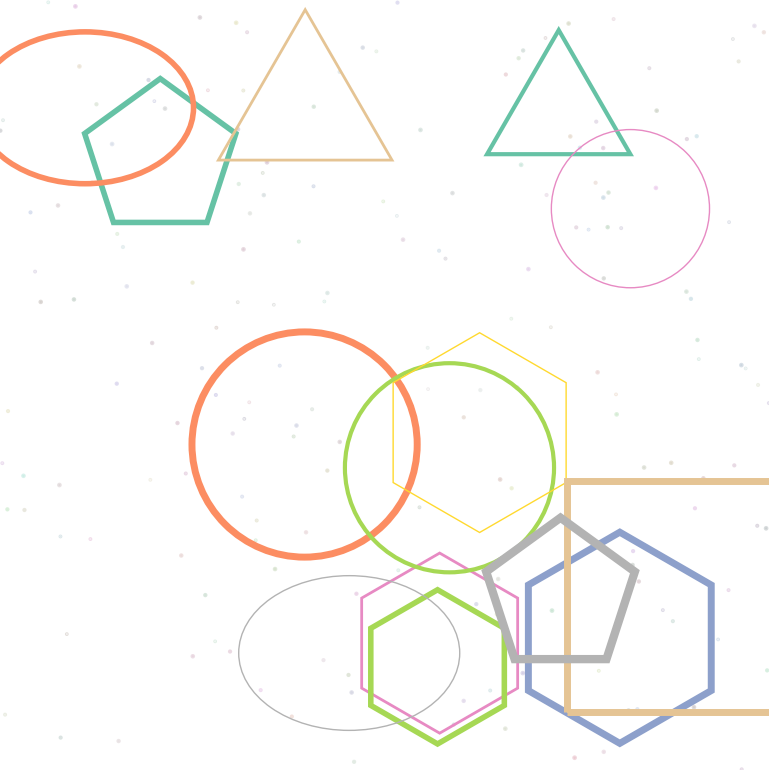[{"shape": "pentagon", "thickness": 2, "radius": 0.52, "center": [0.208, 0.795]}, {"shape": "triangle", "thickness": 1.5, "radius": 0.54, "center": [0.726, 0.853]}, {"shape": "circle", "thickness": 2.5, "radius": 0.73, "center": [0.396, 0.423]}, {"shape": "oval", "thickness": 2, "radius": 0.7, "center": [0.11, 0.86]}, {"shape": "hexagon", "thickness": 2.5, "radius": 0.69, "center": [0.805, 0.172]}, {"shape": "hexagon", "thickness": 1, "radius": 0.58, "center": [0.571, 0.165]}, {"shape": "circle", "thickness": 0.5, "radius": 0.51, "center": [0.819, 0.729]}, {"shape": "circle", "thickness": 1.5, "radius": 0.68, "center": [0.584, 0.393]}, {"shape": "hexagon", "thickness": 2, "radius": 0.5, "center": [0.568, 0.134]}, {"shape": "hexagon", "thickness": 0.5, "radius": 0.65, "center": [0.623, 0.438]}, {"shape": "triangle", "thickness": 1, "radius": 0.65, "center": [0.396, 0.857]}, {"shape": "square", "thickness": 2.5, "radius": 0.75, "center": [0.886, 0.225]}, {"shape": "pentagon", "thickness": 3, "radius": 0.51, "center": [0.728, 0.226]}, {"shape": "oval", "thickness": 0.5, "radius": 0.72, "center": [0.454, 0.152]}]